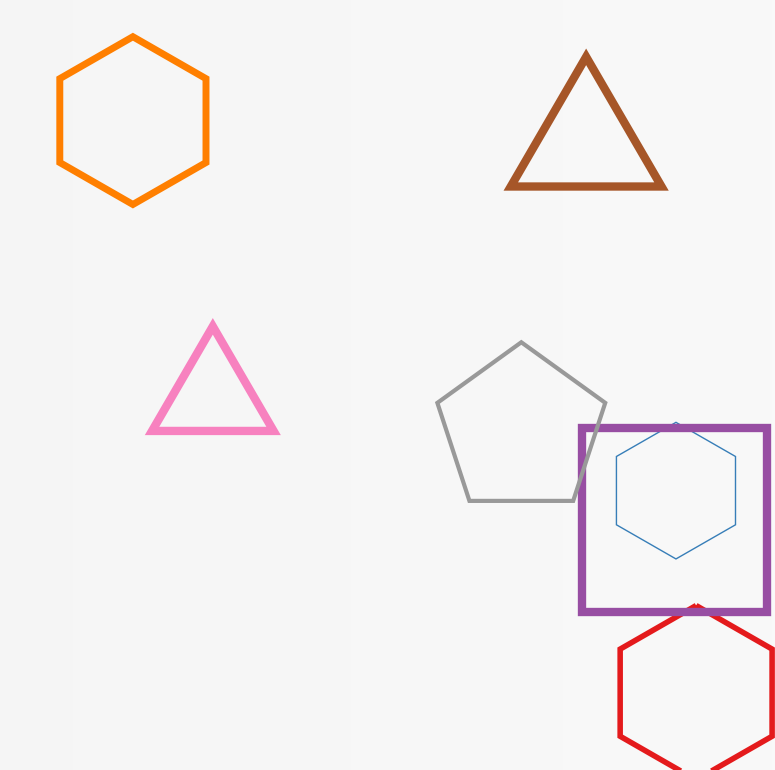[{"shape": "hexagon", "thickness": 2, "radius": 0.57, "center": [0.898, 0.1]}, {"shape": "hexagon", "thickness": 0.5, "radius": 0.44, "center": [0.872, 0.363]}, {"shape": "square", "thickness": 3, "radius": 0.6, "center": [0.871, 0.325]}, {"shape": "hexagon", "thickness": 2.5, "radius": 0.54, "center": [0.171, 0.843]}, {"shape": "triangle", "thickness": 3, "radius": 0.56, "center": [0.756, 0.814]}, {"shape": "triangle", "thickness": 3, "radius": 0.45, "center": [0.275, 0.486]}, {"shape": "pentagon", "thickness": 1.5, "radius": 0.57, "center": [0.673, 0.442]}]